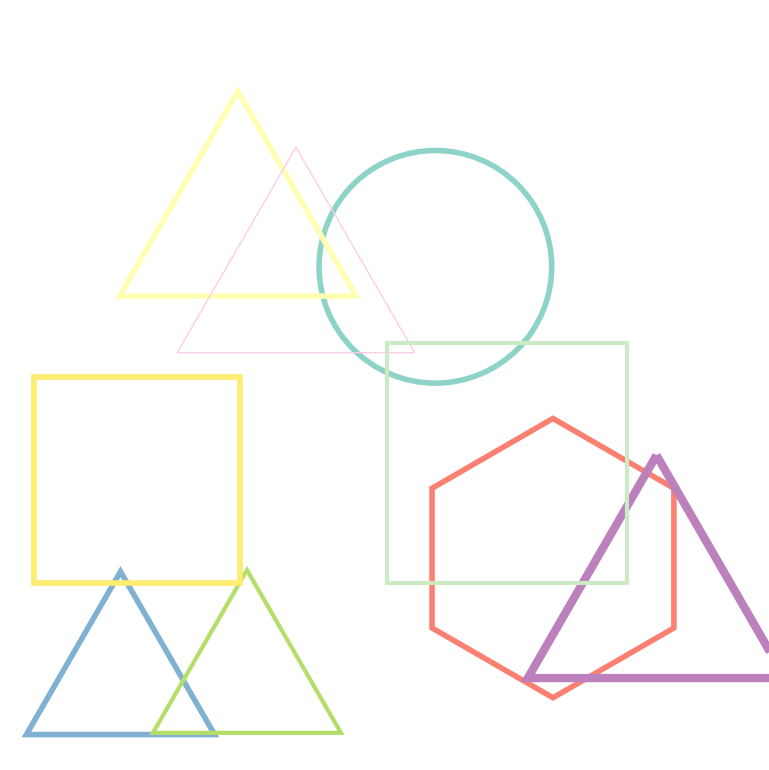[{"shape": "circle", "thickness": 2, "radius": 0.76, "center": [0.565, 0.653]}, {"shape": "triangle", "thickness": 2, "radius": 0.89, "center": [0.309, 0.704]}, {"shape": "hexagon", "thickness": 2, "radius": 0.91, "center": [0.718, 0.275]}, {"shape": "triangle", "thickness": 2, "radius": 0.71, "center": [0.156, 0.117]}, {"shape": "triangle", "thickness": 1.5, "radius": 0.7, "center": [0.321, 0.119]}, {"shape": "triangle", "thickness": 0.5, "radius": 0.89, "center": [0.384, 0.631]}, {"shape": "triangle", "thickness": 3, "radius": 0.96, "center": [0.853, 0.216]}, {"shape": "square", "thickness": 1.5, "radius": 0.78, "center": [0.658, 0.399]}, {"shape": "square", "thickness": 2, "radius": 0.67, "center": [0.178, 0.376]}]